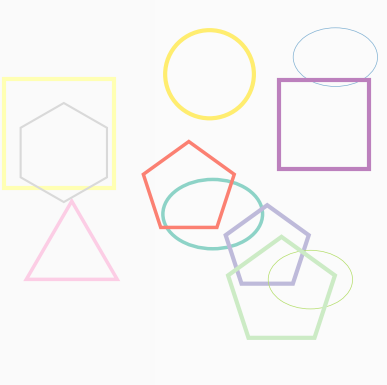[{"shape": "oval", "thickness": 2.5, "radius": 0.64, "center": [0.549, 0.444]}, {"shape": "square", "thickness": 3, "radius": 0.71, "center": [0.153, 0.653]}, {"shape": "pentagon", "thickness": 3, "radius": 0.56, "center": [0.69, 0.354]}, {"shape": "pentagon", "thickness": 2.5, "radius": 0.62, "center": [0.487, 0.509]}, {"shape": "oval", "thickness": 0.5, "radius": 0.54, "center": [0.865, 0.852]}, {"shape": "oval", "thickness": 0.5, "radius": 0.54, "center": [0.801, 0.274]}, {"shape": "triangle", "thickness": 2.5, "radius": 0.68, "center": [0.185, 0.342]}, {"shape": "hexagon", "thickness": 1.5, "radius": 0.64, "center": [0.165, 0.604]}, {"shape": "square", "thickness": 3, "radius": 0.58, "center": [0.837, 0.676]}, {"shape": "pentagon", "thickness": 3, "radius": 0.72, "center": [0.726, 0.24]}, {"shape": "circle", "thickness": 3, "radius": 0.57, "center": [0.541, 0.807]}]